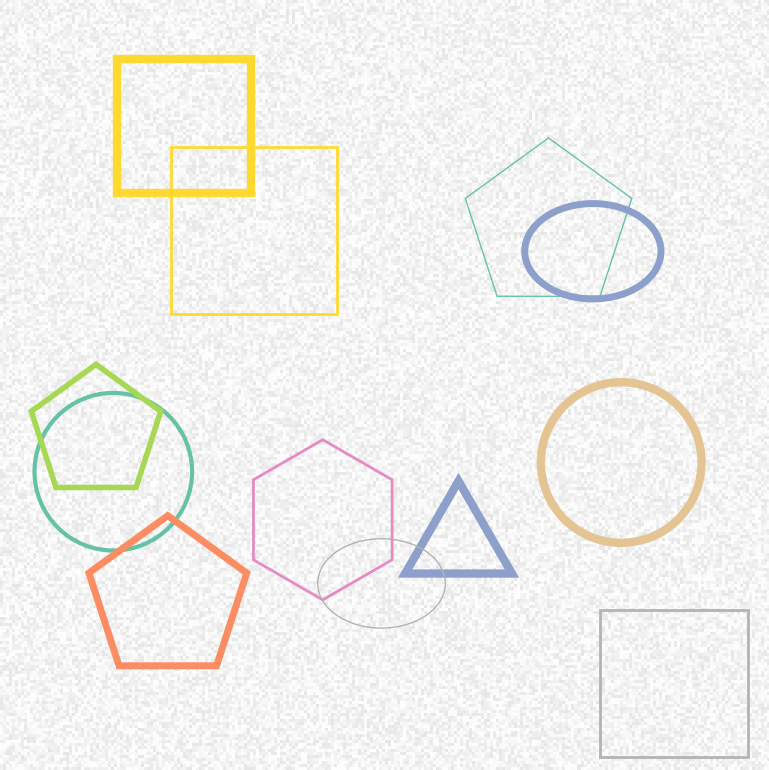[{"shape": "pentagon", "thickness": 0.5, "radius": 0.57, "center": [0.712, 0.707]}, {"shape": "circle", "thickness": 1.5, "radius": 0.51, "center": [0.147, 0.387]}, {"shape": "pentagon", "thickness": 2.5, "radius": 0.54, "center": [0.218, 0.223]}, {"shape": "oval", "thickness": 2.5, "radius": 0.44, "center": [0.77, 0.674]}, {"shape": "triangle", "thickness": 3, "radius": 0.4, "center": [0.596, 0.295]}, {"shape": "hexagon", "thickness": 1, "radius": 0.52, "center": [0.419, 0.325]}, {"shape": "pentagon", "thickness": 2, "radius": 0.44, "center": [0.125, 0.438]}, {"shape": "square", "thickness": 3, "radius": 0.43, "center": [0.239, 0.837]}, {"shape": "square", "thickness": 1, "radius": 0.54, "center": [0.33, 0.7]}, {"shape": "circle", "thickness": 3, "radius": 0.52, "center": [0.807, 0.399]}, {"shape": "oval", "thickness": 0.5, "radius": 0.41, "center": [0.495, 0.242]}, {"shape": "square", "thickness": 1, "radius": 0.48, "center": [0.875, 0.112]}]